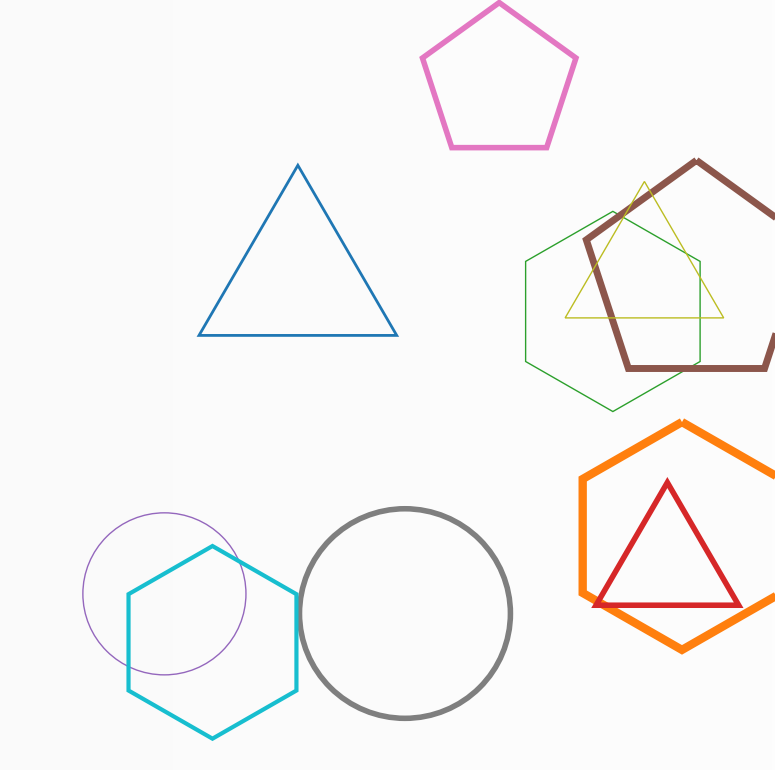[{"shape": "triangle", "thickness": 1, "radius": 0.74, "center": [0.384, 0.638]}, {"shape": "hexagon", "thickness": 3, "radius": 0.74, "center": [0.88, 0.304]}, {"shape": "hexagon", "thickness": 0.5, "radius": 0.65, "center": [0.791, 0.596]}, {"shape": "triangle", "thickness": 2, "radius": 0.53, "center": [0.861, 0.267]}, {"shape": "circle", "thickness": 0.5, "radius": 0.53, "center": [0.212, 0.229]}, {"shape": "pentagon", "thickness": 2.5, "radius": 0.75, "center": [0.899, 0.642]}, {"shape": "pentagon", "thickness": 2, "radius": 0.52, "center": [0.644, 0.892]}, {"shape": "circle", "thickness": 2, "radius": 0.68, "center": [0.523, 0.203]}, {"shape": "triangle", "thickness": 0.5, "radius": 0.59, "center": [0.832, 0.646]}, {"shape": "hexagon", "thickness": 1.5, "radius": 0.63, "center": [0.274, 0.166]}]